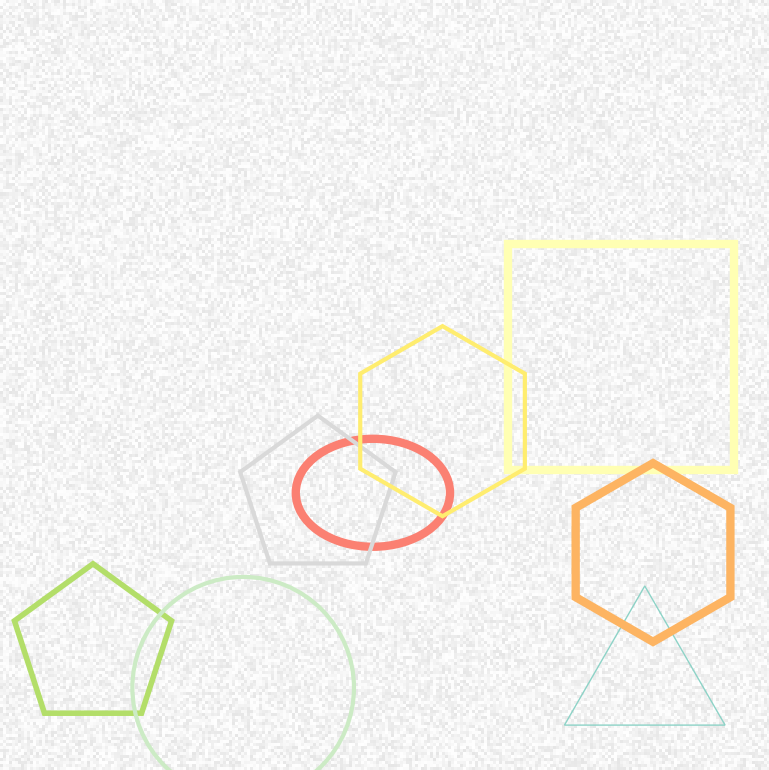[{"shape": "triangle", "thickness": 0.5, "radius": 0.6, "center": [0.837, 0.119]}, {"shape": "square", "thickness": 3, "radius": 0.73, "center": [0.807, 0.536]}, {"shape": "oval", "thickness": 3, "radius": 0.5, "center": [0.484, 0.36]}, {"shape": "hexagon", "thickness": 3, "radius": 0.58, "center": [0.848, 0.282]}, {"shape": "pentagon", "thickness": 2, "radius": 0.54, "center": [0.121, 0.161]}, {"shape": "pentagon", "thickness": 1.5, "radius": 0.53, "center": [0.413, 0.354]}, {"shape": "circle", "thickness": 1.5, "radius": 0.72, "center": [0.316, 0.107]}, {"shape": "hexagon", "thickness": 1.5, "radius": 0.62, "center": [0.575, 0.453]}]